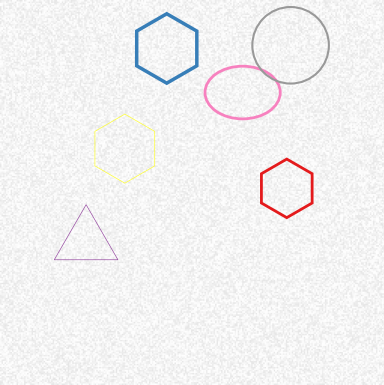[{"shape": "hexagon", "thickness": 2, "radius": 0.38, "center": [0.745, 0.511]}, {"shape": "hexagon", "thickness": 2.5, "radius": 0.45, "center": [0.433, 0.874]}, {"shape": "triangle", "thickness": 0.5, "radius": 0.48, "center": [0.224, 0.373]}, {"shape": "hexagon", "thickness": 0.5, "radius": 0.45, "center": [0.324, 0.614]}, {"shape": "oval", "thickness": 2, "radius": 0.49, "center": [0.63, 0.76]}, {"shape": "circle", "thickness": 1.5, "radius": 0.5, "center": [0.755, 0.882]}]